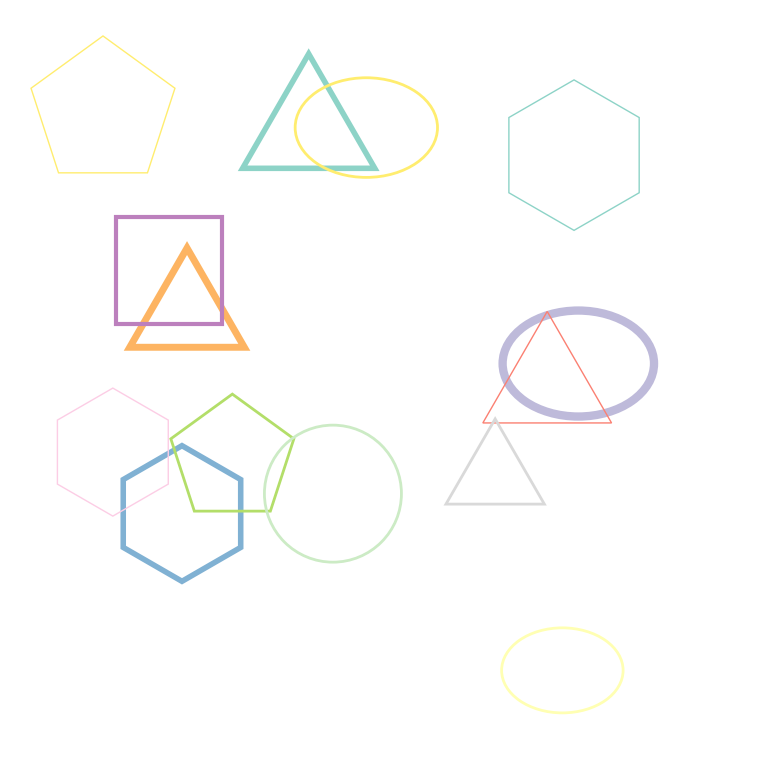[{"shape": "hexagon", "thickness": 0.5, "radius": 0.49, "center": [0.745, 0.799]}, {"shape": "triangle", "thickness": 2, "radius": 0.5, "center": [0.401, 0.831]}, {"shape": "oval", "thickness": 1, "radius": 0.39, "center": [0.73, 0.129]}, {"shape": "oval", "thickness": 3, "radius": 0.49, "center": [0.751, 0.528]}, {"shape": "triangle", "thickness": 0.5, "radius": 0.48, "center": [0.711, 0.499]}, {"shape": "hexagon", "thickness": 2, "radius": 0.44, "center": [0.236, 0.333]}, {"shape": "triangle", "thickness": 2.5, "radius": 0.43, "center": [0.243, 0.592]}, {"shape": "pentagon", "thickness": 1, "radius": 0.42, "center": [0.302, 0.404]}, {"shape": "hexagon", "thickness": 0.5, "radius": 0.42, "center": [0.147, 0.413]}, {"shape": "triangle", "thickness": 1, "radius": 0.37, "center": [0.643, 0.382]}, {"shape": "square", "thickness": 1.5, "radius": 0.35, "center": [0.22, 0.648]}, {"shape": "circle", "thickness": 1, "radius": 0.44, "center": [0.432, 0.359]}, {"shape": "pentagon", "thickness": 0.5, "radius": 0.49, "center": [0.134, 0.855]}, {"shape": "oval", "thickness": 1, "radius": 0.46, "center": [0.476, 0.834]}]